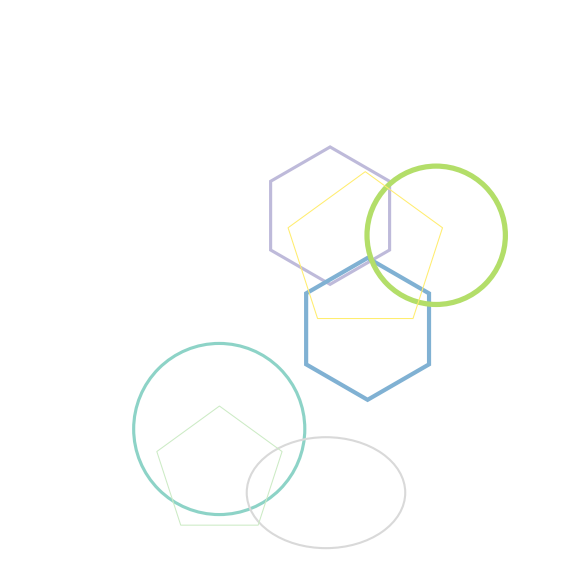[{"shape": "circle", "thickness": 1.5, "radius": 0.74, "center": [0.38, 0.256]}, {"shape": "hexagon", "thickness": 1.5, "radius": 0.59, "center": [0.572, 0.626]}, {"shape": "hexagon", "thickness": 2, "radius": 0.61, "center": [0.637, 0.43]}, {"shape": "circle", "thickness": 2.5, "radius": 0.6, "center": [0.755, 0.592]}, {"shape": "oval", "thickness": 1, "radius": 0.69, "center": [0.564, 0.146]}, {"shape": "pentagon", "thickness": 0.5, "radius": 0.57, "center": [0.38, 0.182]}, {"shape": "pentagon", "thickness": 0.5, "radius": 0.7, "center": [0.633, 0.561]}]